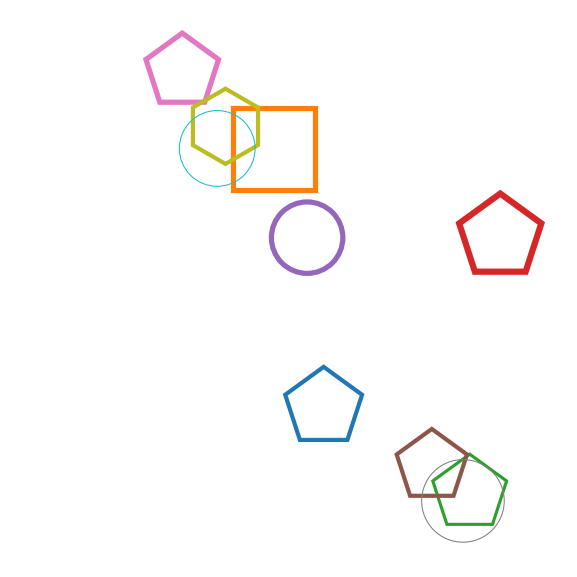[{"shape": "pentagon", "thickness": 2, "radius": 0.35, "center": [0.56, 0.294]}, {"shape": "square", "thickness": 2.5, "radius": 0.36, "center": [0.474, 0.741]}, {"shape": "pentagon", "thickness": 1.5, "radius": 0.34, "center": [0.813, 0.146]}, {"shape": "pentagon", "thickness": 3, "radius": 0.37, "center": [0.866, 0.589]}, {"shape": "circle", "thickness": 2.5, "radius": 0.31, "center": [0.532, 0.588]}, {"shape": "pentagon", "thickness": 2, "radius": 0.32, "center": [0.748, 0.192]}, {"shape": "pentagon", "thickness": 2.5, "radius": 0.33, "center": [0.316, 0.876]}, {"shape": "circle", "thickness": 0.5, "radius": 0.36, "center": [0.802, 0.132]}, {"shape": "hexagon", "thickness": 2, "radius": 0.33, "center": [0.39, 0.78]}, {"shape": "circle", "thickness": 0.5, "radius": 0.33, "center": [0.376, 0.742]}]